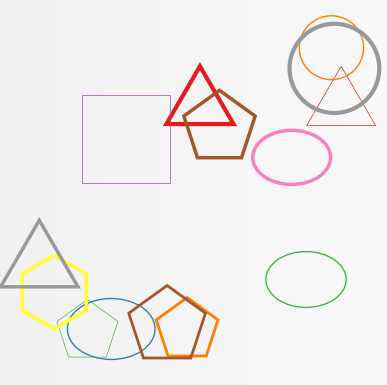[{"shape": "triangle", "thickness": 0.5, "radius": 0.51, "center": [0.88, 0.725]}, {"shape": "triangle", "thickness": 3, "radius": 0.5, "center": [0.516, 0.728]}, {"shape": "oval", "thickness": 1, "radius": 0.57, "center": [0.287, 0.145]}, {"shape": "pentagon", "thickness": 0.5, "radius": 0.41, "center": [0.226, 0.139]}, {"shape": "oval", "thickness": 1, "radius": 0.52, "center": [0.79, 0.274]}, {"shape": "square", "thickness": 0.5, "radius": 0.57, "center": [0.326, 0.639]}, {"shape": "pentagon", "thickness": 2, "radius": 0.42, "center": [0.483, 0.143]}, {"shape": "circle", "thickness": 1, "radius": 0.41, "center": [0.855, 0.876]}, {"shape": "hexagon", "thickness": 2.5, "radius": 0.48, "center": [0.14, 0.241]}, {"shape": "pentagon", "thickness": 2.5, "radius": 0.48, "center": [0.566, 0.669]}, {"shape": "pentagon", "thickness": 2, "radius": 0.52, "center": [0.431, 0.154]}, {"shape": "oval", "thickness": 2.5, "radius": 0.5, "center": [0.753, 0.591]}, {"shape": "circle", "thickness": 3, "radius": 0.58, "center": [0.863, 0.822]}, {"shape": "triangle", "thickness": 2.5, "radius": 0.58, "center": [0.101, 0.313]}]